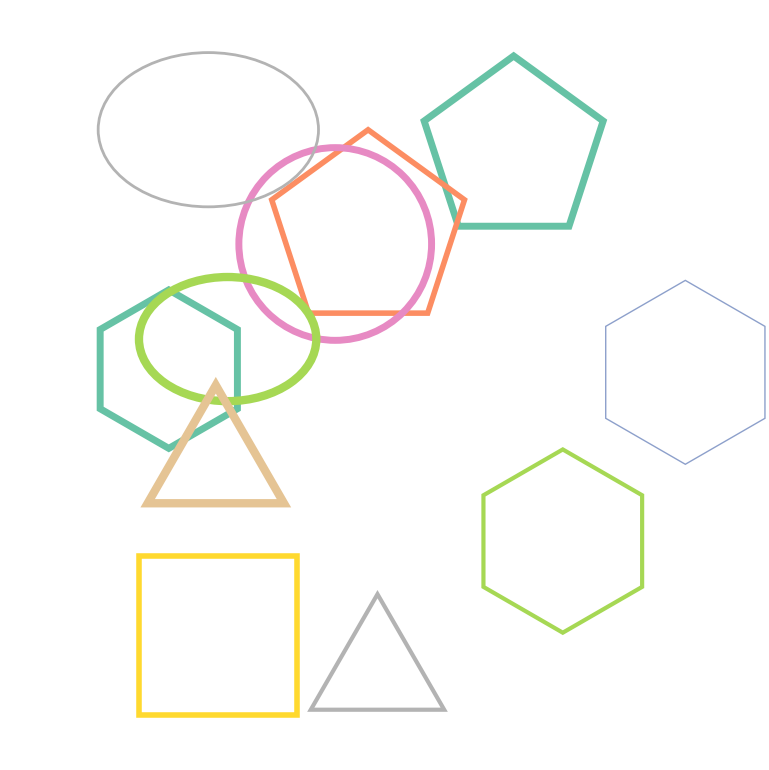[{"shape": "pentagon", "thickness": 2.5, "radius": 0.61, "center": [0.667, 0.805]}, {"shape": "hexagon", "thickness": 2.5, "radius": 0.51, "center": [0.219, 0.521]}, {"shape": "pentagon", "thickness": 2, "radius": 0.66, "center": [0.478, 0.7]}, {"shape": "hexagon", "thickness": 0.5, "radius": 0.6, "center": [0.89, 0.516]}, {"shape": "circle", "thickness": 2.5, "radius": 0.63, "center": [0.435, 0.683]}, {"shape": "oval", "thickness": 3, "radius": 0.58, "center": [0.296, 0.56]}, {"shape": "hexagon", "thickness": 1.5, "radius": 0.59, "center": [0.731, 0.297]}, {"shape": "square", "thickness": 2, "radius": 0.51, "center": [0.283, 0.175]}, {"shape": "triangle", "thickness": 3, "radius": 0.51, "center": [0.28, 0.398]}, {"shape": "oval", "thickness": 1, "radius": 0.72, "center": [0.271, 0.832]}, {"shape": "triangle", "thickness": 1.5, "radius": 0.5, "center": [0.49, 0.128]}]